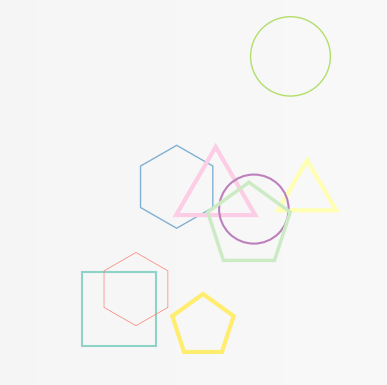[{"shape": "square", "thickness": 1.5, "radius": 0.48, "center": [0.308, 0.197]}, {"shape": "triangle", "thickness": 3, "radius": 0.43, "center": [0.793, 0.497]}, {"shape": "hexagon", "thickness": 0.5, "radius": 0.48, "center": [0.351, 0.249]}, {"shape": "hexagon", "thickness": 1, "radius": 0.54, "center": [0.456, 0.515]}, {"shape": "circle", "thickness": 1, "radius": 0.52, "center": [0.75, 0.854]}, {"shape": "triangle", "thickness": 3, "radius": 0.59, "center": [0.557, 0.5]}, {"shape": "circle", "thickness": 1.5, "radius": 0.45, "center": [0.655, 0.457]}, {"shape": "pentagon", "thickness": 2.5, "radius": 0.56, "center": [0.642, 0.414]}, {"shape": "pentagon", "thickness": 3, "radius": 0.42, "center": [0.524, 0.153]}]